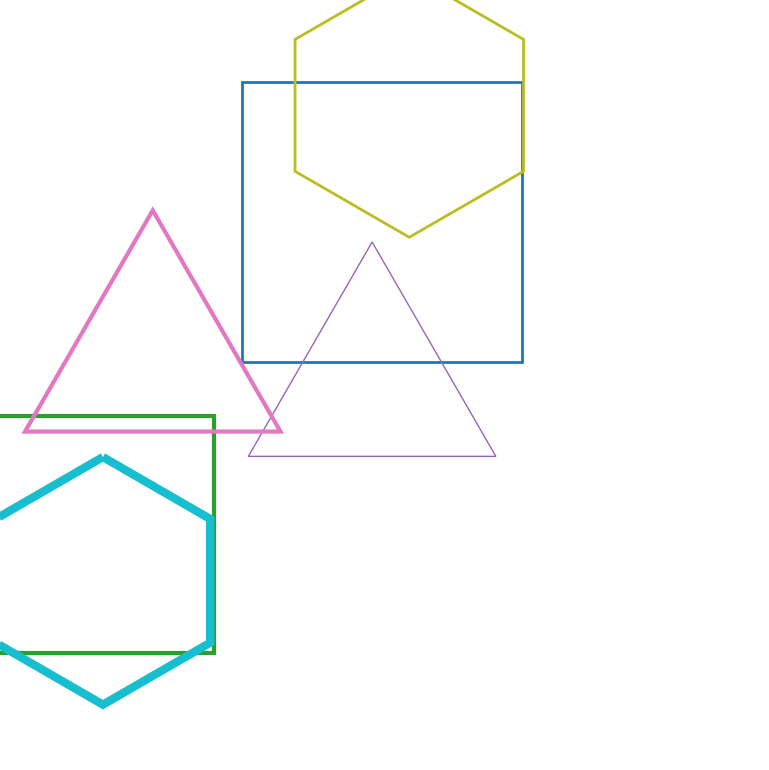[{"shape": "square", "thickness": 1, "radius": 0.91, "center": [0.496, 0.712]}, {"shape": "square", "thickness": 1.5, "radius": 0.77, "center": [0.124, 0.305]}, {"shape": "triangle", "thickness": 0.5, "radius": 0.93, "center": [0.483, 0.5]}, {"shape": "triangle", "thickness": 1.5, "radius": 0.96, "center": [0.198, 0.535]}, {"shape": "hexagon", "thickness": 1, "radius": 0.86, "center": [0.532, 0.863]}, {"shape": "hexagon", "thickness": 3, "radius": 0.8, "center": [0.134, 0.246]}]